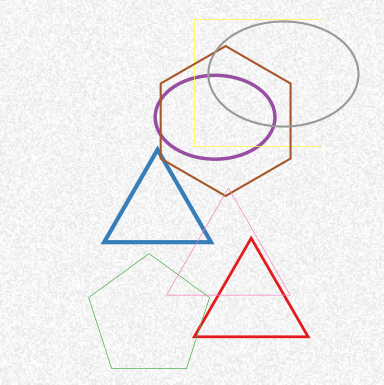[{"shape": "triangle", "thickness": 2, "radius": 0.85, "center": [0.652, 0.211]}, {"shape": "triangle", "thickness": 3, "radius": 0.8, "center": [0.409, 0.451]}, {"shape": "pentagon", "thickness": 0.5, "radius": 0.83, "center": [0.387, 0.176]}, {"shape": "oval", "thickness": 2.5, "radius": 0.78, "center": [0.559, 0.695]}, {"shape": "square", "thickness": 0.5, "radius": 0.83, "center": [0.668, 0.785]}, {"shape": "hexagon", "thickness": 1.5, "radius": 0.97, "center": [0.586, 0.686]}, {"shape": "triangle", "thickness": 0.5, "radius": 0.93, "center": [0.593, 0.326]}, {"shape": "oval", "thickness": 1.5, "radius": 0.97, "center": [0.736, 0.808]}]